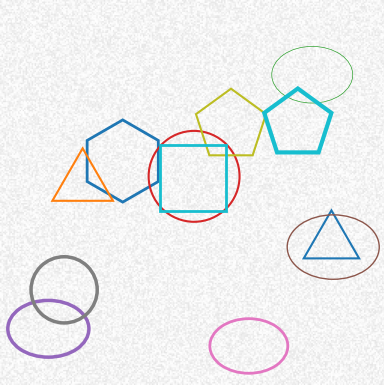[{"shape": "triangle", "thickness": 1.5, "radius": 0.42, "center": [0.861, 0.37]}, {"shape": "hexagon", "thickness": 2, "radius": 0.53, "center": [0.319, 0.582]}, {"shape": "triangle", "thickness": 1.5, "radius": 0.45, "center": [0.215, 0.524]}, {"shape": "oval", "thickness": 0.5, "radius": 0.53, "center": [0.811, 0.806]}, {"shape": "circle", "thickness": 1.5, "radius": 0.59, "center": [0.504, 0.542]}, {"shape": "oval", "thickness": 2.5, "radius": 0.53, "center": [0.126, 0.146]}, {"shape": "oval", "thickness": 1, "radius": 0.6, "center": [0.866, 0.358]}, {"shape": "oval", "thickness": 2, "radius": 0.51, "center": [0.646, 0.101]}, {"shape": "circle", "thickness": 2.5, "radius": 0.43, "center": [0.167, 0.247]}, {"shape": "pentagon", "thickness": 1.5, "radius": 0.48, "center": [0.6, 0.674]}, {"shape": "pentagon", "thickness": 3, "radius": 0.46, "center": [0.774, 0.678]}, {"shape": "square", "thickness": 2, "radius": 0.43, "center": [0.502, 0.538]}]